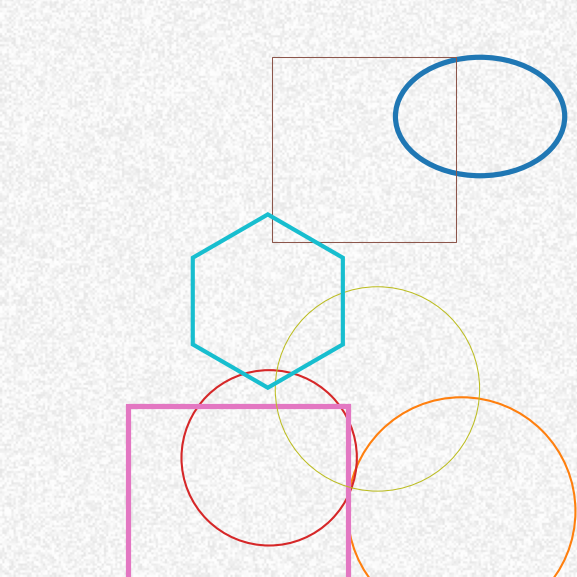[{"shape": "oval", "thickness": 2.5, "radius": 0.73, "center": [0.831, 0.797]}, {"shape": "circle", "thickness": 1, "radius": 0.99, "center": [0.799, 0.114]}, {"shape": "circle", "thickness": 1, "radius": 0.76, "center": [0.466, 0.206]}, {"shape": "square", "thickness": 0.5, "radius": 0.8, "center": [0.63, 0.74]}, {"shape": "square", "thickness": 2.5, "radius": 0.95, "center": [0.412, 0.105]}, {"shape": "circle", "thickness": 0.5, "radius": 0.88, "center": [0.654, 0.326]}, {"shape": "hexagon", "thickness": 2, "radius": 0.75, "center": [0.464, 0.478]}]